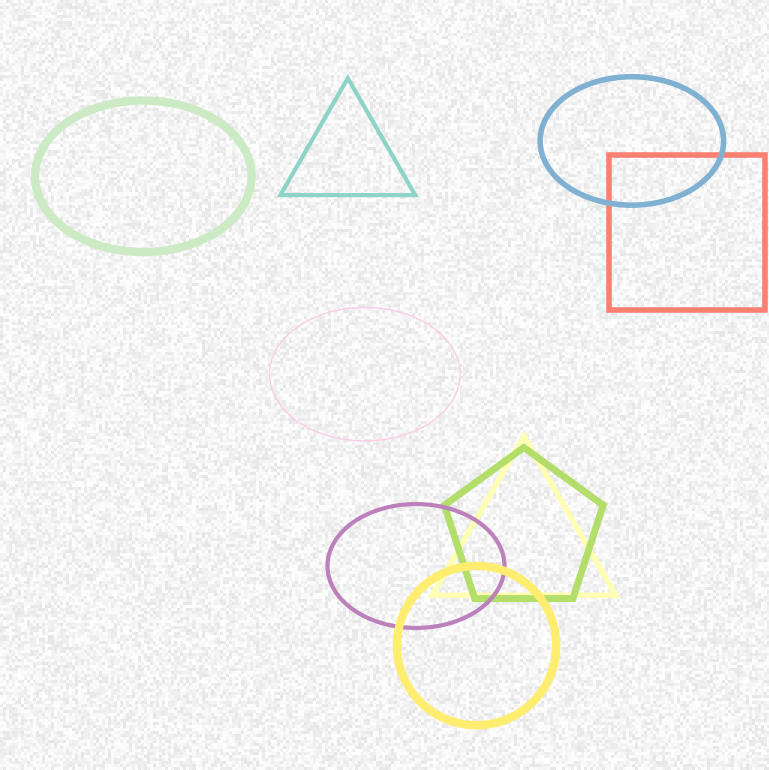[{"shape": "triangle", "thickness": 1.5, "radius": 0.51, "center": [0.452, 0.797]}, {"shape": "triangle", "thickness": 2, "radius": 0.69, "center": [0.681, 0.296]}, {"shape": "square", "thickness": 2, "radius": 0.5, "center": [0.892, 0.698]}, {"shape": "oval", "thickness": 2, "radius": 0.6, "center": [0.821, 0.817]}, {"shape": "pentagon", "thickness": 2.5, "radius": 0.54, "center": [0.68, 0.31]}, {"shape": "oval", "thickness": 0.5, "radius": 0.62, "center": [0.474, 0.514]}, {"shape": "oval", "thickness": 1.5, "radius": 0.57, "center": [0.54, 0.265]}, {"shape": "oval", "thickness": 3, "radius": 0.7, "center": [0.186, 0.771]}, {"shape": "circle", "thickness": 3, "radius": 0.52, "center": [0.619, 0.162]}]